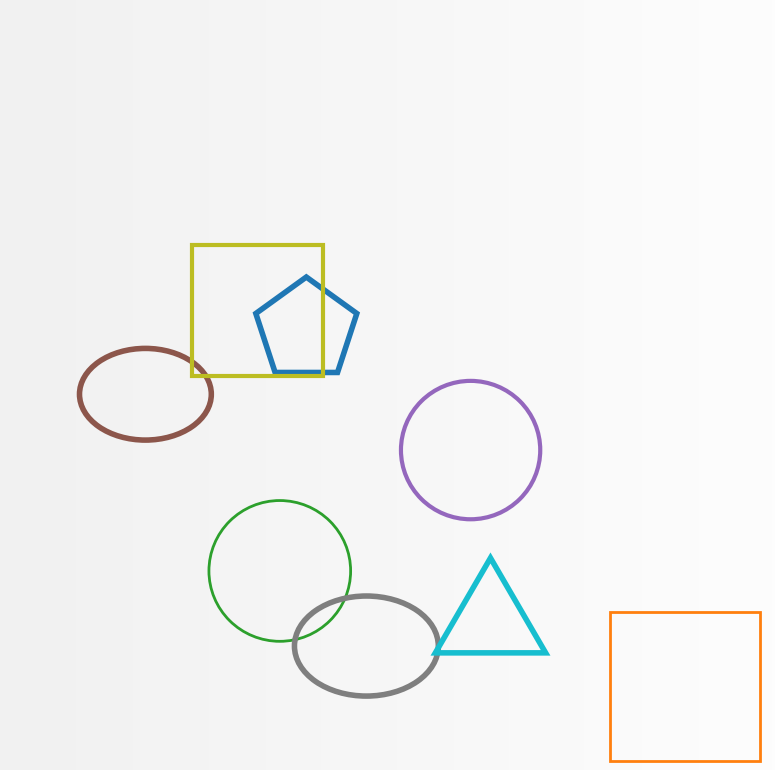[{"shape": "pentagon", "thickness": 2, "radius": 0.34, "center": [0.395, 0.572]}, {"shape": "square", "thickness": 1, "radius": 0.49, "center": [0.884, 0.109]}, {"shape": "circle", "thickness": 1, "radius": 0.46, "center": [0.361, 0.259]}, {"shape": "circle", "thickness": 1.5, "radius": 0.45, "center": [0.607, 0.415]}, {"shape": "oval", "thickness": 2, "radius": 0.43, "center": [0.188, 0.488]}, {"shape": "oval", "thickness": 2, "radius": 0.46, "center": [0.473, 0.161]}, {"shape": "square", "thickness": 1.5, "radius": 0.42, "center": [0.332, 0.596]}, {"shape": "triangle", "thickness": 2, "radius": 0.41, "center": [0.633, 0.193]}]